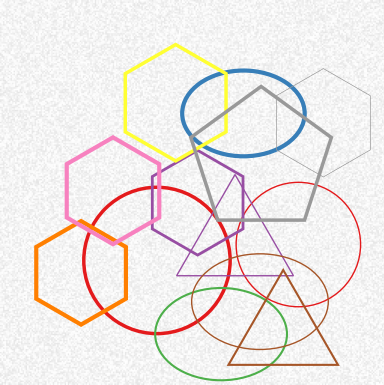[{"shape": "circle", "thickness": 2.5, "radius": 0.95, "center": [0.408, 0.324]}, {"shape": "circle", "thickness": 1, "radius": 0.81, "center": [0.775, 0.365]}, {"shape": "oval", "thickness": 3, "radius": 0.8, "center": [0.632, 0.705]}, {"shape": "oval", "thickness": 1.5, "radius": 0.86, "center": [0.574, 0.132]}, {"shape": "hexagon", "thickness": 2, "radius": 0.68, "center": [0.513, 0.473]}, {"shape": "triangle", "thickness": 1, "radius": 0.88, "center": [0.61, 0.371]}, {"shape": "hexagon", "thickness": 3, "radius": 0.67, "center": [0.211, 0.291]}, {"shape": "hexagon", "thickness": 2.5, "radius": 0.76, "center": [0.456, 0.733]}, {"shape": "oval", "thickness": 1, "radius": 0.89, "center": [0.675, 0.217]}, {"shape": "triangle", "thickness": 1.5, "radius": 0.82, "center": [0.736, 0.134]}, {"shape": "hexagon", "thickness": 3, "radius": 0.69, "center": [0.293, 0.504]}, {"shape": "hexagon", "thickness": 0.5, "radius": 0.7, "center": [0.84, 0.681]}, {"shape": "pentagon", "thickness": 2.5, "radius": 0.96, "center": [0.678, 0.584]}]